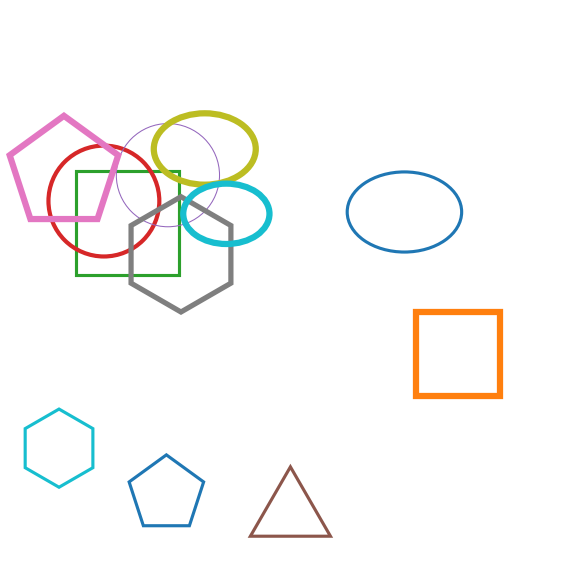[{"shape": "oval", "thickness": 1.5, "radius": 0.5, "center": [0.7, 0.632]}, {"shape": "pentagon", "thickness": 1.5, "radius": 0.34, "center": [0.288, 0.144]}, {"shape": "square", "thickness": 3, "radius": 0.36, "center": [0.793, 0.386]}, {"shape": "square", "thickness": 1.5, "radius": 0.45, "center": [0.221, 0.613]}, {"shape": "circle", "thickness": 2, "radius": 0.48, "center": [0.18, 0.651]}, {"shape": "circle", "thickness": 0.5, "radius": 0.45, "center": [0.291, 0.696]}, {"shape": "triangle", "thickness": 1.5, "radius": 0.4, "center": [0.503, 0.111]}, {"shape": "pentagon", "thickness": 3, "radius": 0.49, "center": [0.111, 0.7]}, {"shape": "hexagon", "thickness": 2.5, "radius": 0.5, "center": [0.313, 0.559]}, {"shape": "oval", "thickness": 3, "radius": 0.44, "center": [0.355, 0.741]}, {"shape": "hexagon", "thickness": 1.5, "radius": 0.34, "center": [0.102, 0.223]}, {"shape": "oval", "thickness": 3, "radius": 0.37, "center": [0.392, 0.629]}]